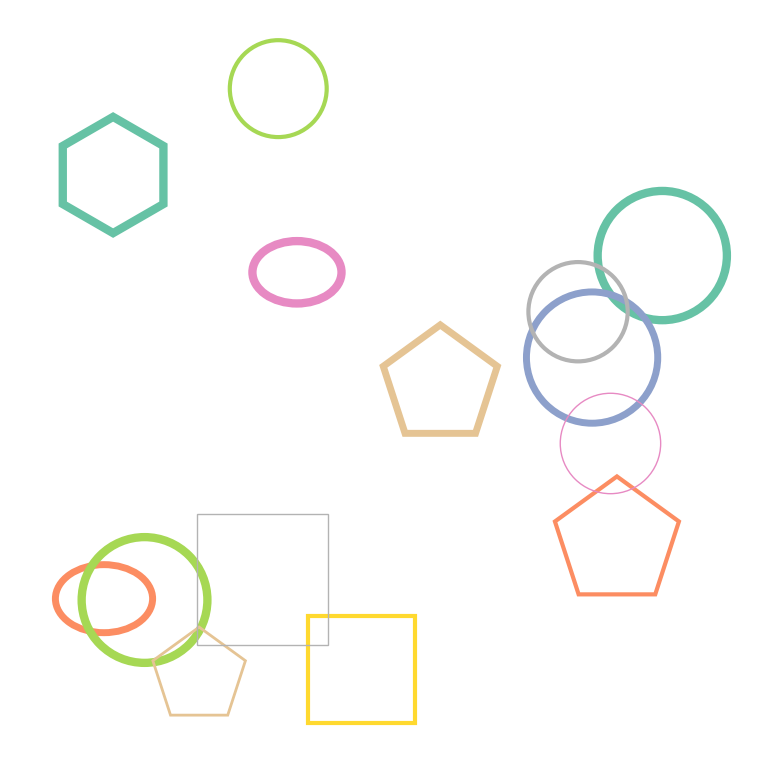[{"shape": "circle", "thickness": 3, "radius": 0.42, "center": [0.86, 0.668]}, {"shape": "hexagon", "thickness": 3, "radius": 0.38, "center": [0.147, 0.773]}, {"shape": "oval", "thickness": 2.5, "radius": 0.32, "center": [0.135, 0.223]}, {"shape": "pentagon", "thickness": 1.5, "radius": 0.42, "center": [0.801, 0.297]}, {"shape": "circle", "thickness": 2.5, "radius": 0.43, "center": [0.769, 0.536]}, {"shape": "circle", "thickness": 0.5, "radius": 0.33, "center": [0.793, 0.424]}, {"shape": "oval", "thickness": 3, "radius": 0.29, "center": [0.386, 0.646]}, {"shape": "circle", "thickness": 1.5, "radius": 0.31, "center": [0.361, 0.885]}, {"shape": "circle", "thickness": 3, "radius": 0.41, "center": [0.188, 0.221]}, {"shape": "square", "thickness": 1.5, "radius": 0.35, "center": [0.47, 0.13]}, {"shape": "pentagon", "thickness": 1, "radius": 0.32, "center": [0.259, 0.122]}, {"shape": "pentagon", "thickness": 2.5, "radius": 0.39, "center": [0.572, 0.5]}, {"shape": "circle", "thickness": 1.5, "radius": 0.32, "center": [0.751, 0.595]}, {"shape": "square", "thickness": 0.5, "radius": 0.43, "center": [0.34, 0.247]}]